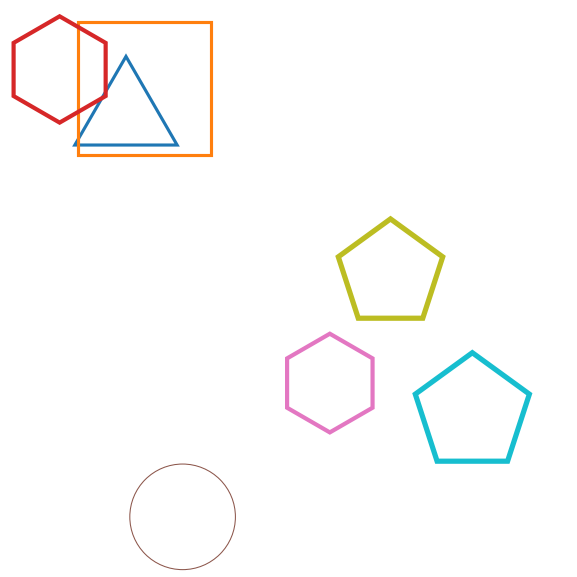[{"shape": "triangle", "thickness": 1.5, "radius": 0.51, "center": [0.218, 0.799]}, {"shape": "square", "thickness": 1.5, "radius": 0.58, "center": [0.25, 0.846]}, {"shape": "hexagon", "thickness": 2, "radius": 0.46, "center": [0.103, 0.879]}, {"shape": "circle", "thickness": 0.5, "radius": 0.46, "center": [0.316, 0.104]}, {"shape": "hexagon", "thickness": 2, "radius": 0.43, "center": [0.571, 0.336]}, {"shape": "pentagon", "thickness": 2.5, "radius": 0.48, "center": [0.676, 0.525]}, {"shape": "pentagon", "thickness": 2.5, "radius": 0.52, "center": [0.818, 0.285]}]